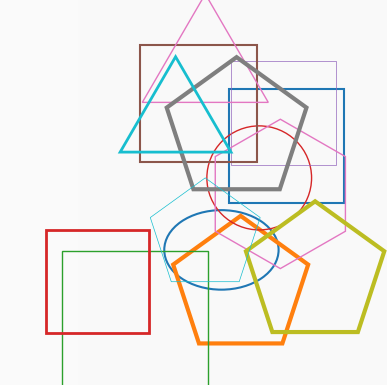[{"shape": "square", "thickness": 1.5, "radius": 0.74, "center": [0.74, 0.62]}, {"shape": "oval", "thickness": 1.5, "radius": 0.74, "center": [0.571, 0.351]}, {"shape": "pentagon", "thickness": 3, "radius": 0.92, "center": [0.621, 0.256]}, {"shape": "square", "thickness": 1, "radius": 0.94, "center": [0.349, 0.159]}, {"shape": "square", "thickness": 2, "radius": 0.67, "center": [0.252, 0.268]}, {"shape": "circle", "thickness": 1, "radius": 0.68, "center": [0.669, 0.538]}, {"shape": "square", "thickness": 0.5, "radius": 0.67, "center": [0.731, 0.706]}, {"shape": "square", "thickness": 1.5, "radius": 0.76, "center": [0.513, 0.732]}, {"shape": "hexagon", "thickness": 1, "radius": 0.97, "center": [0.723, 0.496]}, {"shape": "triangle", "thickness": 1, "radius": 0.94, "center": [0.53, 0.828]}, {"shape": "pentagon", "thickness": 3, "radius": 0.95, "center": [0.611, 0.662]}, {"shape": "pentagon", "thickness": 3, "radius": 0.94, "center": [0.813, 0.289]}, {"shape": "pentagon", "thickness": 0.5, "radius": 0.75, "center": [0.53, 0.389]}, {"shape": "triangle", "thickness": 2, "radius": 0.83, "center": [0.453, 0.687]}]